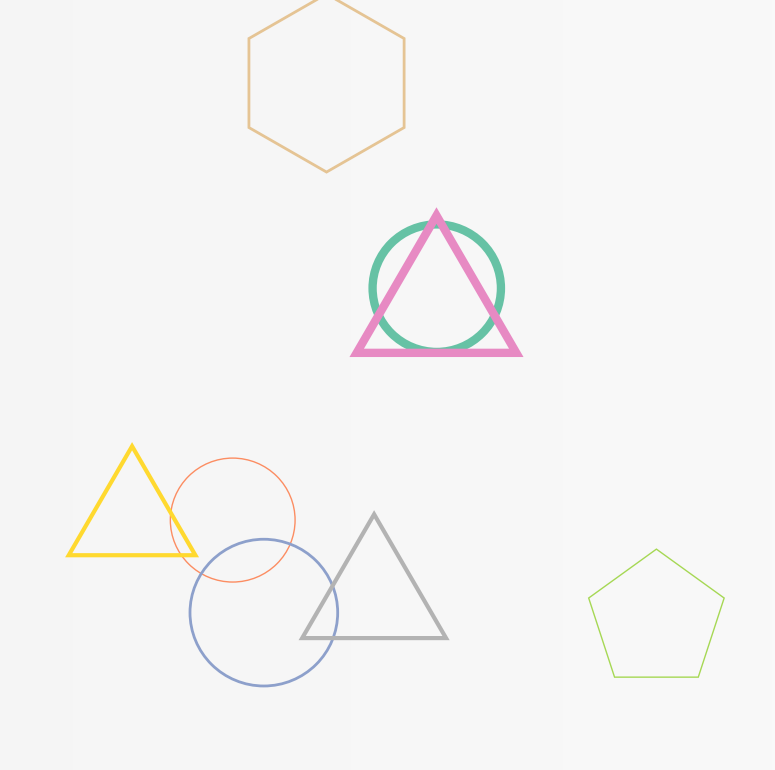[{"shape": "circle", "thickness": 3, "radius": 0.41, "center": [0.564, 0.626]}, {"shape": "circle", "thickness": 0.5, "radius": 0.4, "center": [0.3, 0.325]}, {"shape": "circle", "thickness": 1, "radius": 0.48, "center": [0.34, 0.204]}, {"shape": "triangle", "thickness": 3, "radius": 0.59, "center": [0.563, 0.601]}, {"shape": "pentagon", "thickness": 0.5, "radius": 0.46, "center": [0.847, 0.195]}, {"shape": "triangle", "thickness": 1.5, "radius": 0.47, "center": [0.17, 0.326]}, {"shape": "hexagon", "thickness": 1, "radius": 0.58, "center": [0.421, 0.892]}, {"shape": "triangle", "thickness": 1.5, "radius": 0.54, "center": [0.483, 0.225]}]